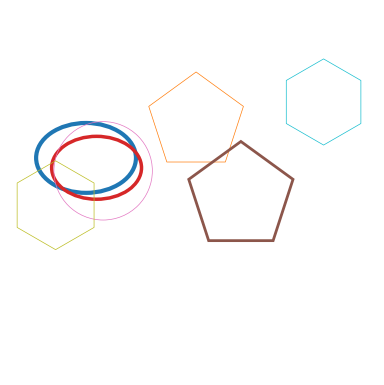[{"shape": "oval", "thickness": 3, "radius": 0.65, "center": [0.223, 0.59]}, {"shape": "pentagon", "thickness": 0.5, "radius": 0.65, "center": [0.509, 0.684]}, {"shape": "oval", "thickness": 2.5, "radius": 0.58, "center": [0.251, 0.564]}, {"shape": "pentagon", "thickness": 2, "radius": 0.71, "center": [0.626, 0.49]}, {"shape": "circle", "thickness": 0.5, "radius": 0.64, "center": [0.268, 0.556]}, {"shape": "hexagon", "thickness": 0.5, "radius": 0.58, "center": [0.144, 0.467]}, {"shape": "hexagon", "thickness": 0.5, "radius": 0.56, "center": [0.84, 0.735]}]